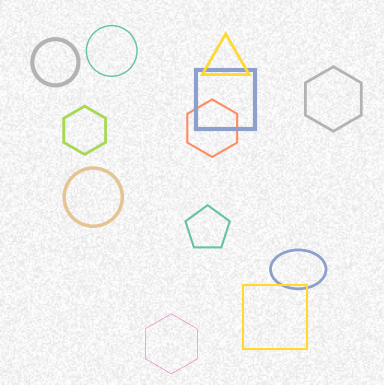[{"shape": "circle", "thickness": 1, "radius": 0.33, "center": [0.29, 0.868]}, {"shape": "pentagon", "thickness": 1.5, "radius": 0.3, "center": [0.539, 0.406]}, {"shape": "hexagon", "thickness": 1.5, "radius": 0.37, "center": [0.551, 0.667]}, {"shape": "square", "thickness": 3, "radius": 0.38, "center": [0.586, 0.741]}, {"shape": "oval", "thickness": 2, "radius": 0.36, "center": [0.775, 0.3]}, {"shape": "hexagon", "thickness": 0.5, "radius": 0.39, "center": [0.445, 0.107]}, {"shape": "hexagon", "thickness": 2, "radius": 0.31, "center": [0.22, 0.662]}, {"shape": "square", "thickness": 1.5, "radius": 0.42, "center": [0.714, 0.177]}, {"shape": "triangle", "thickness": 2, "radius": 0.35, "center": [0.586, 0.842]}, {"shape": "circle", "thickness": 2.5, "radius": 0.38, "center": [0.242, 0.488]}, {"shape": "hexagon", "thickness": 2, "radius": 0.42, "center": [0.866, 0.743]}, {"shape": "circle", "thickness": 3, "radius": 0.3, "center": [0.144, 0.838]}]